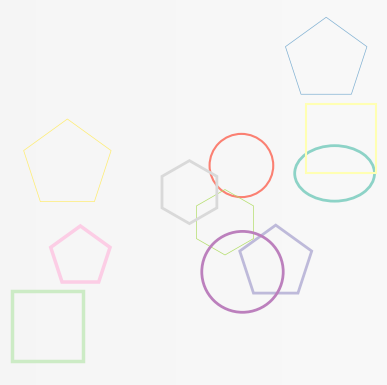[{"shape": "oval", "thickness": 2, "radius": 0.51, "center": [0.863, 0.55]}, {"shape": "square", "thickness": 1.5, "radius": 0.45, "center": [0.88, 0.641]}, {"shape": "pentagon", "thickness": 2, "radius": 0.49, "center": [0.712, 0.318]}, {"shape": "circle", "thickness": 1.5, "radius": 0.41, "center": [0.623, 0.57]}, {"shape": "pentagon", "thickness": 0.5, "radius": 0.55, "center": [0.842, 0.845]}, {"shape": "hexagon", "thickness": 0.5, "radius": 0.42, "center": [0.581, 0.423]}, {"shape": "pentagon", "thickness": 2.5, "radius": 0.4, "center": [0.207, 0.333]}, {"shape": "hexagon", "thickness": 2, "radius": 0.41, "center": [0.489, 0.501]}, {"shape": "circle", "thickness": 2, "radius": 0.53, "center": [0.626, 0.294]}, {"shape": "square", "thickness": 2.5, "radius": 0.45, "center": [0.123, 0.155]}, {"shape": "pentagon", "thickness": 0.5, "radius": 0.59, "center": [0.174, 0.572]}]